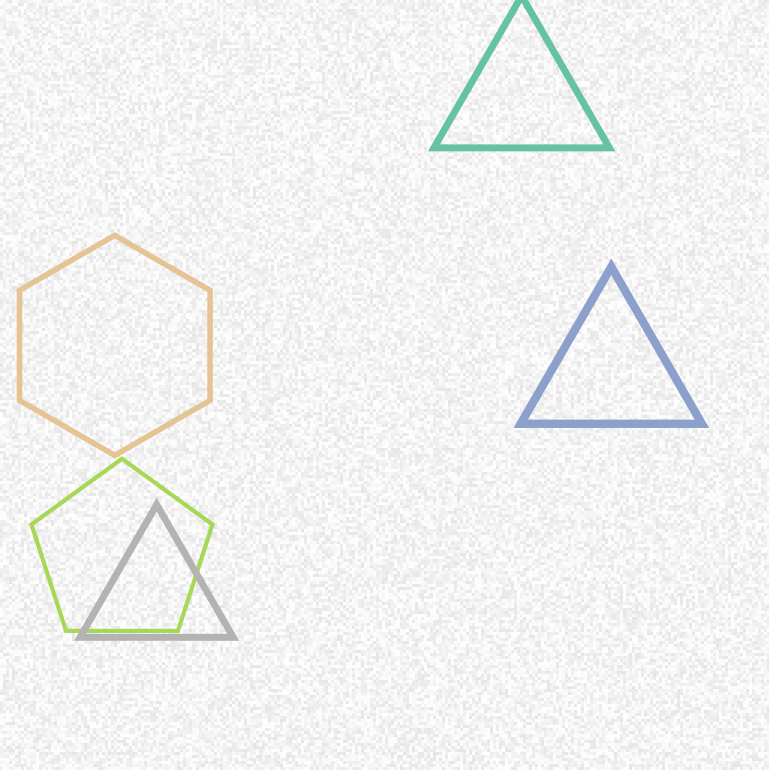[{"shape": "triangle", "thickness": 2.5, "radius": 0.66, "center": [0.677, 0.874]}, {"shape": "triangle", "thickness": 3, "radius": 0.68, "center": [0.794, 0.518]}, {"shape": "pentagon", "thickness": 1.5, "radius": 0.62, "center": [0.158, 0.281]}, {"shape": "hexagon", "thickness": 2, "radius": 0.71, "center": [0.149, 0.551]}, {"shape": "triangle", "thickness": 2.5, "radius": 0.57, "center": [0.203, 0.23]}]